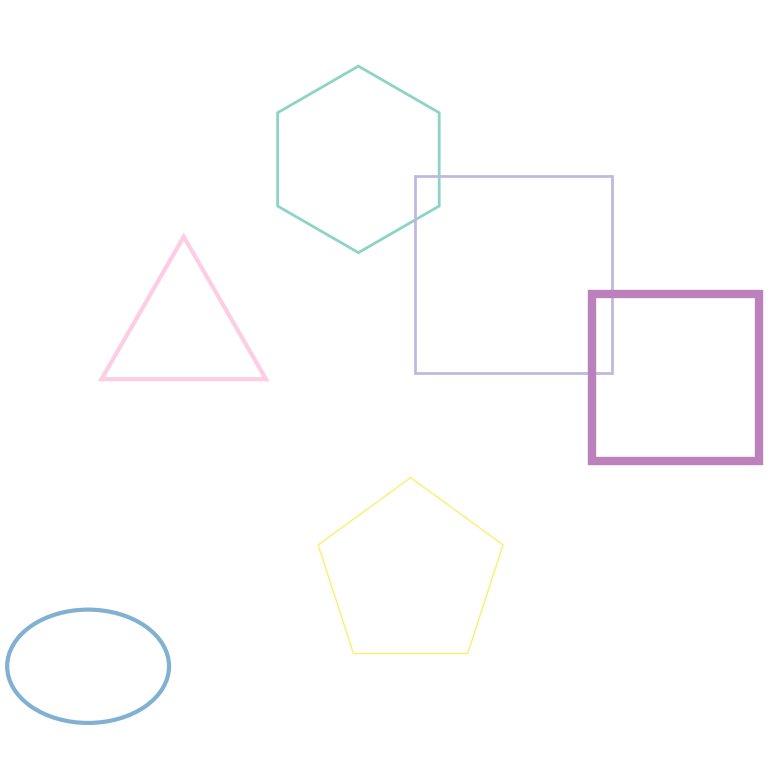[{"shape": "hexagon", "thickness": 1, "radius": 0.61, "center": [0.465, 0.793]}, {"shape": "square", "thickness": 1, "radius": 0.64, "center": [0.667, 0.644]}, {"shape": "oval", "thickness": 1.5, "radius": 0.53, "center": [0.114, 0.135]}, {"shape": "triangle", "thickness": 1.5, "radius": 0.62, "center": [0.239, 0.569]}, {"shape": "square", "thickness": 3, "radius": 0.54, "center": [0.877, 0.51]}, {"shape": "pentagon", "thickness": 0.5, "radius": 0.63, "center": [0.533, 0.253]}]